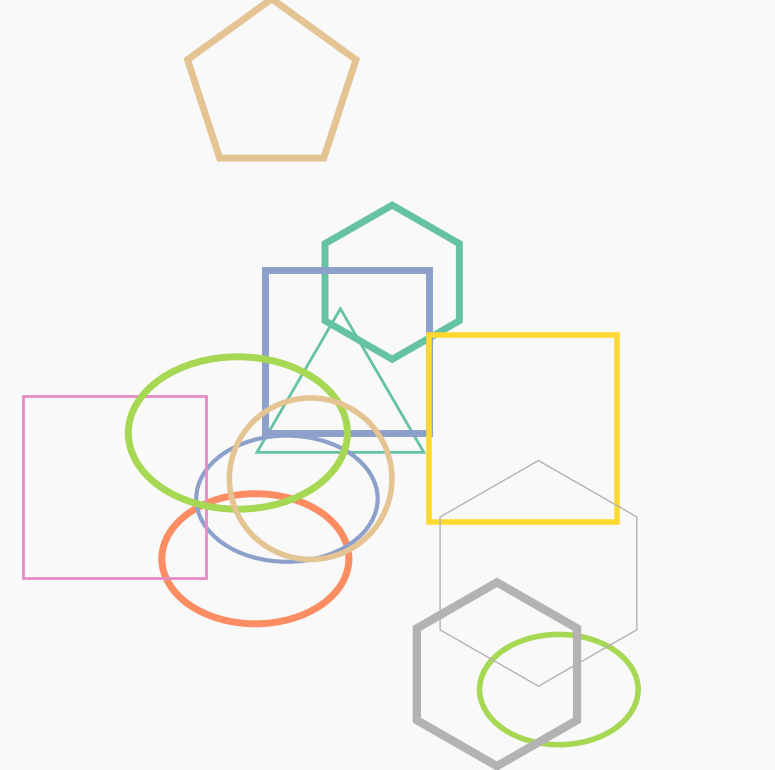[{"shape": "triangle", "thickness": 1, "radius": 0.62, "center": [0.439, 0.475]}, {"shape": "hexagon", "thickness": 2.5, "radius": 0.5, "center": [0.506, 0.634]}, {"shape": "oval", "thickness": 2.5, "radius": 0.6, "center": [0.329, 0.274]}, {"shape": "square", "thickness": 2.5, "radius": 0.53, "center": [0.448, 0.543]}, {"shape": "oval", "thickness": 1.5, "radius": 0.59, "center": [0.37, 0.352]}, {"shape": "square", "thickness": 1, "radius": 0.59, "center": [0.147, 0.368]}, {"shape": "oval", "thickness": 2.5, "radius": 0.71, "center": [0.307, 0.438]}, {"shape": "oval", "thickness": 2, "radius": 0.51, "center": [0.721, 0.104]}, {"shape": "square", "thickness": 2, "radius": 0.61, "center": [0.675, 0.443]}, {"shape": "circle", "thickness": 2, "radius": 0.52, "center": [0.401, 0.378]}, {"shape": "pentagon", "thickness": 2.5, "radius": 0.57, "center": [0.351, 0.887]}, {"shape": "hexagon", "thickness": 3, "radius": 0.6, "center": [0.641, 0.124]}, {"shape": "hexagon", "thickness": 0.5, "radius": 0.73, "center": [0.695, 0.255]}]